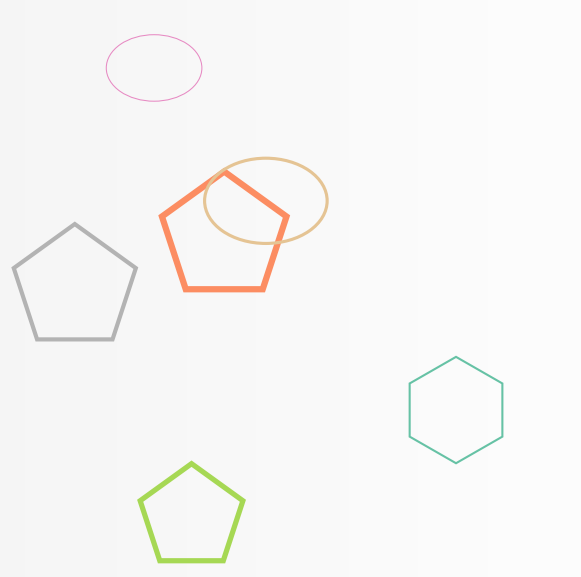[{"shape": "hexagon", "thickness": 1, "radius": 0.46, "center": [0.785, 0.289]}, {"shape": "pentagon", "thickness": 3, "radius": 0.56, "center": [0.386, 0.589]}, {"shape": "oval", "thickness": 0.5, "radius": 0.41, "center": [0.265, 0.881]}, {"shape": "pentagon", "thickness": 2.5, "radius": 0.46, "center": [0.33, 0.103]}, {"shape": "oval", "thickness": 1.5, "radius": 0.53, "center": [0.457, 0.651]}, {"shape": "pentagon", "thickness": 2, "radius": 0.55, "center": [0.129, 0.501]}]